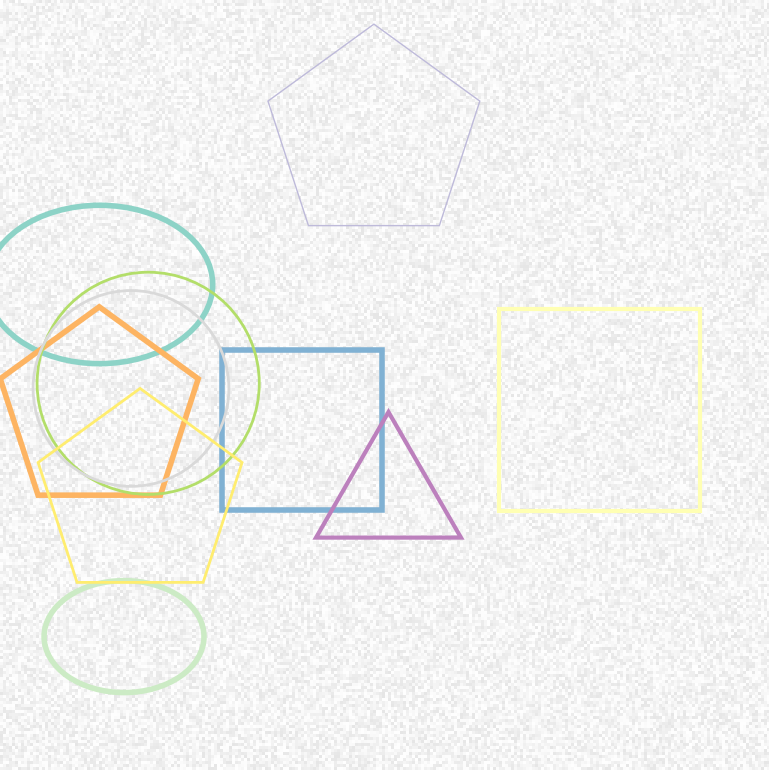[{"shape": "oval", "thickness": 2, "radius": 0.73, "center": [0.129, 0.631]}, {"shape": "square", "thickness": 1.5, "radius": 0.65, "center": [0.779, 0.468]}, {"shape": "pentagon", "thickness": 0.5, "radius": 0.72, "center": [0.486, 0.824]}, {"shape": "square", "thickness": 2, "radius": 0.52, "center": [0.392, 0.442]}, {"shape": "pentagon", "thickness": 2, "radius": 0.68, "center": [0.129, 0.466]}, {"shape": "circle", "thickness": 1, "radius": 0.72, "center": [0.192, 0.502]}, {"shape": "circle", "thickness": 1, "radius": 0.64, "center": [0.17, 0.496]}, {"shape": "triangle", "thickness": 1.5, "radius": 0.54, "center": [0.505, 0.356]}, {"shape": "oval", "thickness": 2, "radius": 0.52, "center": [0.161, 0.173]}, {"shape": "pentagon", "thickness": 1, "radius": 0.7, "center": [0.182, 0.356]}]